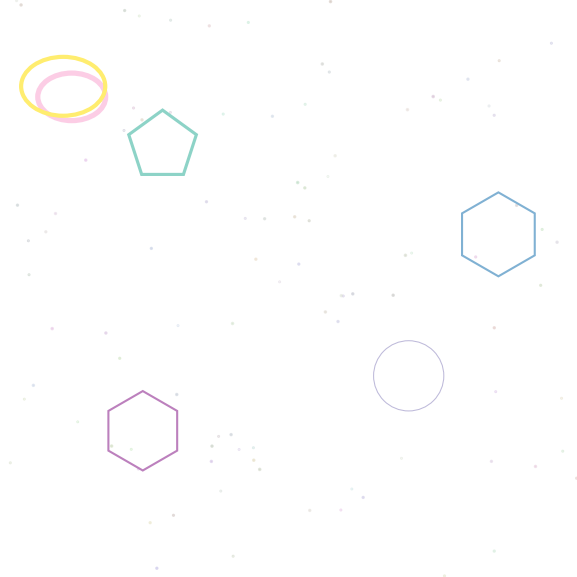[{"shape": "pentagon", "thickness": 1.5, "radius": 0.31, "center": [0.281, 0.747]}, {"shape": "circle", "thickness": 0.5, "radius": 0.3, "center": [0.708, 0.348]}, {"shape": "hexagon", "thickness": 1, "radius": 0.36, "center": [0.863, 0.593]}, {"shape": "oval", "thickness": 2.5, "radius": 0.29, "center": [0.124, 0.831]}, {"shape": "hexagon", "thickness": 1, "radius": 0.34, "center": [0.247, 0.253]}, {"shape": "oval", "thickness": 2, "radius": 0.36, "center": [0.109, 0.85]}]